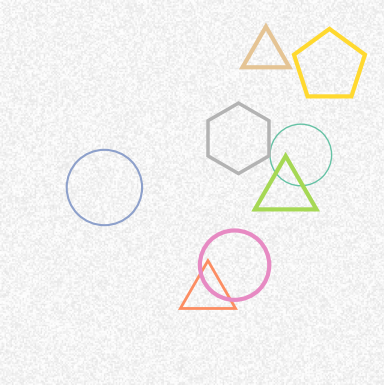[{"shape": "circle", "thickness": 1, "radius": 0.4, "center": [0.781, 0.597]}, {"shape": "triangle", "thickness": 2, "radius": 0.41, "center": [0.54, 0.24]}, {"shape": "circle", "thickness": 1.5, "radius": 0.49, "center": [0.271, 0.513]}, {"shape": "circle", "thickness": 3, "radius": 0.45, "center": [0.609, 0.311]}, {"shape": "triangle", "thickness": 3, "radius": 0.46, "center": [0.742, 0.502]}, {"shape": "pentagon", "thickness": 3, "radius": 0.48, "center": [0.856, 0.828]}, {"shape": "triangle", "thickness": 3, "radius": 0.35, "center": [0.691, 0.86]}, {"shape": "hexagon", "thickness": 2.5, "radius": 0.46, "center": [0.619, 0.641]}]